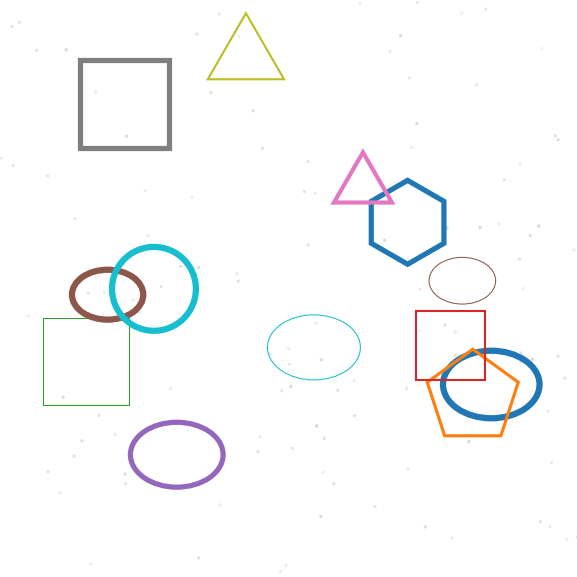[{"shape": "hexagon", "thickness": 2.5, "radius": 0.36, "center": [0.706, 0.614]}, {"shape": "oval", "thickness": 3, "radius": 0.42, "center": [0.851, 0.333]}, {"shape": "pentagon", "thickness": 1.5, "radius": 0.41, "center": [0.819, 0.312]}, {"shape": "square", "thickness": 0.5, "radius": 0.37, "center": [0.149, 0.373]}, {"shape": "square", "thickness": 1, "radius": 0.3, "center": [0.78, 0.401]}, {"shape": "oval", "thickness": 2.5, "radius": 0.4, "center": [0.306, 0.212]}, {"shape": "oval", "thickness": 0.5, "radius": 0.29, "center": [0.801, 0.513]}, {"shape": "oval", "thickness": 3, "radius": 0.31, "center": [0.186, 0.489]}, {"shape": "triangle", "thickness": 2, "radius": 0.29, "center": [0.628, 0.677]}, {"shape": "square", "thickness": 2.5, "radius": 0.38, "center": [0.216, 0.819]}, {"shape": "triangle", "thickness": 1, "radius": 0.38, "center": [0.426, 0.9]}, {"shape": "oval", "thickness": 0.5, "radius": 0.4, "center": [0.544, 0.398]}, {"shape": "circle", "thickness": 3, "radius": 0.36, "center": [0.267, 0.499]}]